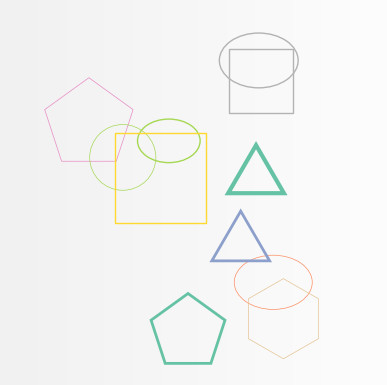[{"shape": "triangle", "thickness": 3, "radius": 0.42, "center": [0.661, 0.54]}, {"shape": "pentagon", "thickness": 2, "radius": 0.5, "center": [0.485, 0.137]}, {"shape": "oval", "thickness": 0.5, "radius": 0.5, "center": [0.705, 0.267]}, {"shape": "triangle", "thickness": 2, "radius": 0.43, "center": [0.621, 0.365]}, {"shape": "pentagon", "thickness": 0.5, "radius": 0.6, "center": [0.229, 0.678]}, {"shape": "oval", "thickness": 1, "radius": 0.4, "center": [0.436, 0.634]}, {"shape": "circle", "thickness": 0.5, "radius": 0.43, "center": [0.317, 0.591]}, {"shape": "square", "thickness": 1, "radius": 0.58, "center": [0.414, 0.537]}, {"shape": "hexagon", "thickness": 0.5, "radius": 0.52, "center": [0.731, 0.172]}, {"shape": "square", "thickness": 1, "radius": 0.42, "center": [0.674, 0.788]}, {"shape": "oval", "thickness": 1, "radius": 0.51, "center": [0.668, 0.843]}]